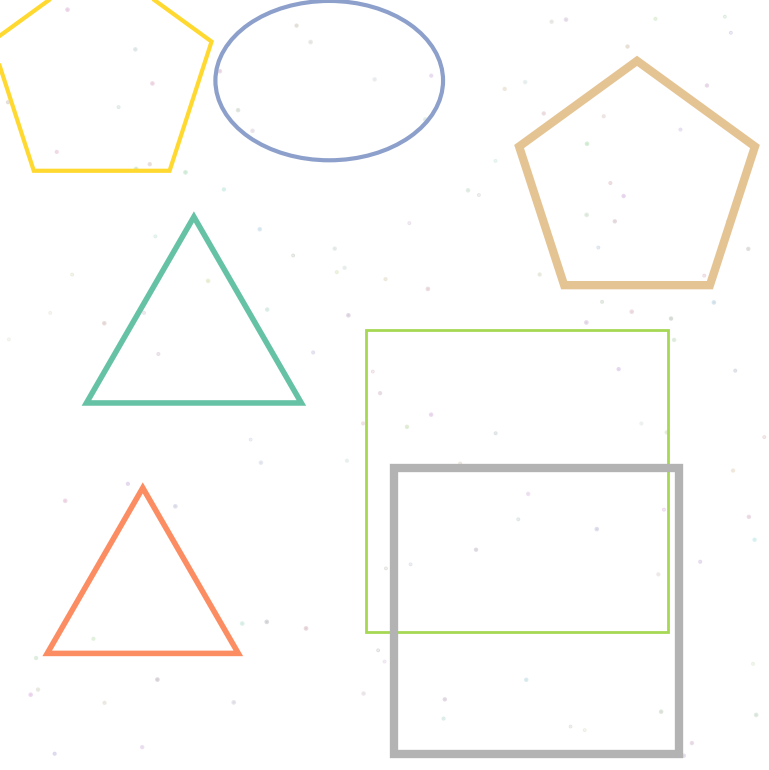[{"shape": "triangle", "thickness": 2, "radius": 0.81, "center": [0.252, 0.557]}, {"shape": "triangle", "thickness": 2, "radius": 0.72, "center": [0.185, 0.223]}, {"shape": "oval", "thickness": 1.5, "radius": 0.74, "center": [0.428, 0.895]}, {"shape": "square", "thickness": 1, "radius": 0.98, "center": [0.671, 0.375]}, {"shape": "pentagon", "thickness": 1.5, "radius": 0.75, "center": [0.132, 0.9]}, {"shape": "pentagon", "thickness": 3, "radius": 0.81, "center": [0.827, 0.76]}, {"shape": "square", "thickness": 3, "radius": 0.93, "center": [0.697, 0.207]}]